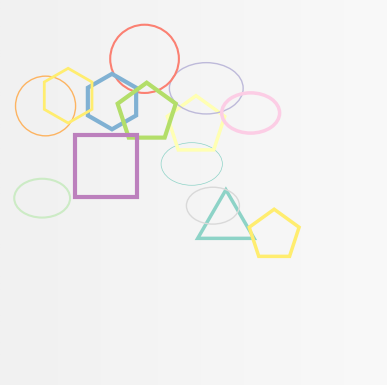[{"shape": "triangle", "thickness": 2.5, "radius": 0.42, "center": [0.583, 0.423]}, {"shape": "oval", "thickness": 0.5, "radius": 0.4, "center": [0.495, 0.574]}, {"shape": "pentagon", "thickness": 2.5, "radius": 0.39, "center": [0.506, 0.674]}, {"shape": "oval", "thickness": 1, "radius": 0.48, "center": [0.532, 0.771]}, {"shape": "circle", "thickness": 1.5, "radius": 0.44, "center": [0.373, 0.847]}, {"shape": "hexagon", "thickness": 3, "radius": 0.36, "center": [0.289, 0.736]}, {"shape": "circle", "thickness": 1, "radius": 0.39, "center": [0.118, 0.725]}, {"shape": "pentagon", "thickness": 3, "radius": 0.39, "center": [0.379, 0.706]}, {"shape": "oval", "thickness": 2.5, "radius": 0.37, "center": [0.647, 0.707]}, {"shape": "oval", "thickness": 1, "radius": 0.34, "center": [0.549, 0.466]}, {"shape": "square", "thickness": 3, "radius": 0.4, "center": [0.274, 0.569]}, {"shape": "oval", "thickness": 1.5, "radius": 0.36, "center": [0.109, 0.485]}, {"shape": "pentagon", "thickness": 2.5, "radius": 0.34, "center": [0.708, 0.389]}, {"shape": "hexagon", "thickness": 2, "radius": 0.36, "center": [0.176, 0.752]}]